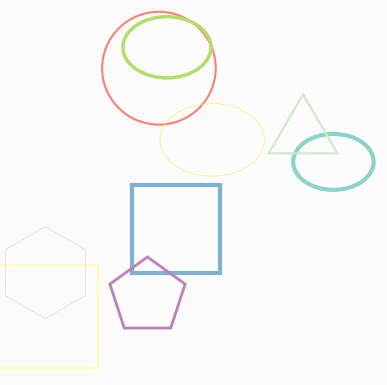[{"shape": "oval", "thickness": 3, "radius": 0.52, "center": [0.86, 0.579]}, {"shape": "square", "thickness": 1.5, "radius": 0.67, "center": [0.12, 0.178]}, {"shape": "circle", "thickness": 1.5, "radius": 0.73, "center": [0.41, 0.823]}, {"shape": "square", "thickness": 3, "radius": 0.57, "center": [0.454, 0.405]}, {"shape": "oval", "thickness": 2.5, "radius": 0.57, "center": [0.431, 0.877]}, {"shape": "hexagon", "thickness": 0.5, "radius": 0.6, "center": [0.117, 0.292]}, {"shape": "pentagon", "thickness": 2, "radius": 0.51, "center": [0.381, 0.23]}, {"shape": "triangle", "thickness": 1.5, "radius": 0.51, "center": [0.782, 0.653]}, {"shape": "oval", "thickness": 0.5, "radius": 0.67, "center": [0.548, 0.637]}]